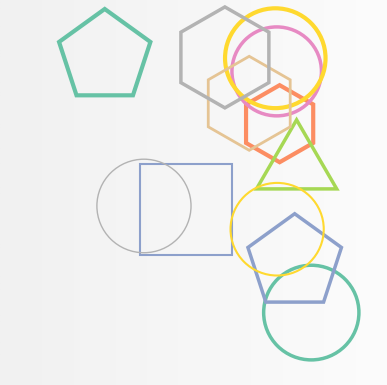[{"shape": "circle", "thickness": 2.5, "radius": 0.61, "center": [0.803, 0.188]}, {"shape": "pentagon", "thickness": 3, "radius": 0.62, "center": [0.27, 0.853]}, {"shape": "hexagon", "thickness": 3, "radius": 0.5, "center": [0.722, 0.679]}, {"shape": "pentagon", "thickness": 2.5, "radius": 0.63, "center": [0.76, 0.318]}, {"shape": "square", "thickness": 1.5, "radius": 0.59, "center": [0.48, 0.455]}, {"shape": "circle", "thickness": 2.5, "radius": 0.58, "center": [0.714, 0.815]}, {"shape": "triangle", "thickness": 2.5, "radius": 0.6, "center": [0.765, 0.569]}, {"shape": "circle", "thickness": 3, "radius": 0.65, "center": [0.71, 0.849]}, {"shape": "circle", "thickness": 1.5, "radius": 0.6, "center": [0.715, 0.405]}, {"shape": "hexagon", "thickness": 2, "radius": 0.61, "center": [0.643, 0.732]}, {"shape": "hexagon", "thickness": 2.5, "radius": 0.66, "center": [0.58, 0.851]}, {"shape": "circle", "thickness": 1, "radius": 0.61, "center": [0.372, 0.465]}]